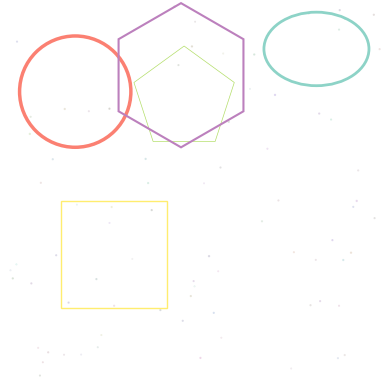[{"shape": "oval", "thickness": 2, "radius": 0.68, "center": [0.822, 0.873]}, {"shape": "circle", "thickness": 2.5, "radius": 0.72, "center": [0.195, 0.762]}, {"shape": "pentagon", "thickness": 0.5, "radius": 0.69, "center": [0.478, 0.743]}, {"shape": "hexagon", "thickness": 1.5, "radius": 0.94, "center": [0.47, 0.805]}, {"shape": "square", "thickness": 1, "radius": 0.69, "center": [0.296, 0.339]}]